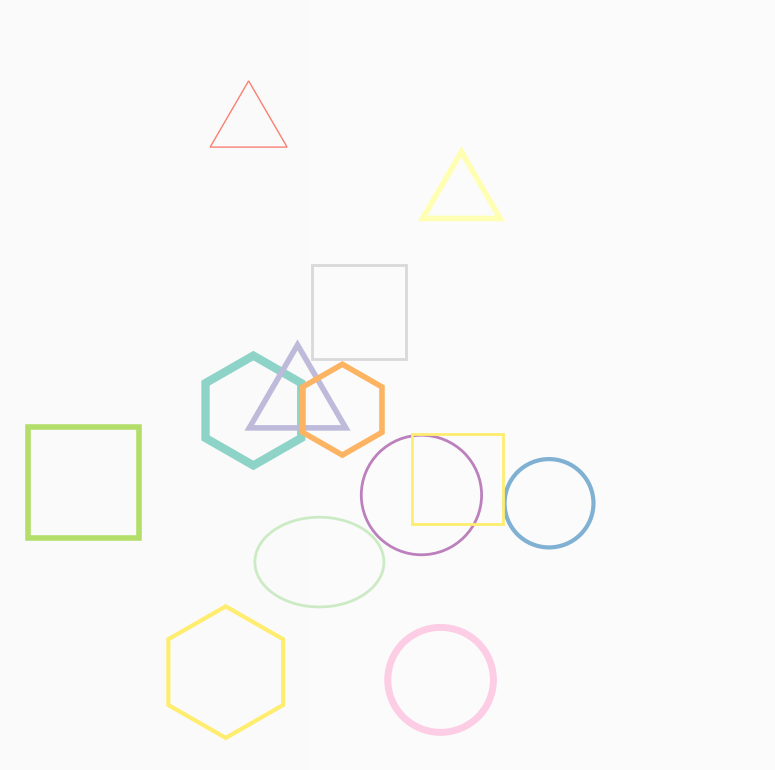[{"shape": "hexagon", "thickness": 3, "radius": 0.36, "center": [0.327, 0.467]}, {"shape": "triangle", "thickness": 2, "radius": 0.29, "center": [0.595, 0.745]}, {"shape": "triangle", "thickness": 2, "radius": 0.36, "center": [0.384, 0.48]}, {"shape": "triangle", "thickness": 0.5, "radius": 0.29, "center": [0.321, 0.838]}, {"shape": "circle", "thickness": 1.5, "radius": 0.29, "center": [0.708, 0.346]}, {"shape": "hexagon", "thickness": 2, "radius": 0.29, "center": [0.442, 0.468]}, {"shape": "square", "thickness": 2, "radius": 0.36, "center": [0.108, 0.373]}, {"shape": "circle", "thickness": 2.5, "radius": 0.34, "center": [0.569, 0.117]}, {"shape": "square", "thickness": 1, "radius": 0.3, "center": [0.464, 0.594]}, {"shape": "circle", "thickness": 1, "radius": 0.39, "center": [0.544, 0.357]}, {"shape": "oval", "thickness": 1, "radius": 0.42, "center": [0.412, 0.27]}, {"shape": "hexagon", "thickness": 1.5, "radius": 0.43, "center": [0.291, 0.127]}, {"shape": "square", "thickness": 1, "radius": 0.29, "center": [0.59, 0.378]}]